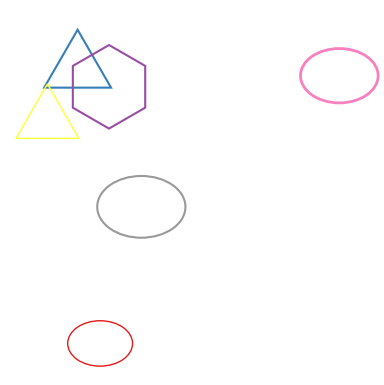[{"shape": "oval", "thickness": 1, "radius": 0.42, "center": [0.26, 0.108]}, {"shape": "triangle", "thickness": 1.5, "radius": 0.5, "center": [0.202, 0.822]}, {"shape": "hexagon", "thickness": 1.5, "radius": 0.54, "center": [0.283, 0.775]}, {"shape": "triangle", "thickness": 1, "radius": 0.47, "center": [0.123, 0.688]}, {"shape": "oval", "thickness": 2, "radius": 0.5, "center": [0.881, 0.803]}, {"shape": "oval", "thickness": 1.5, "radius": 0.57, "center": [0.367, 0.463]}]